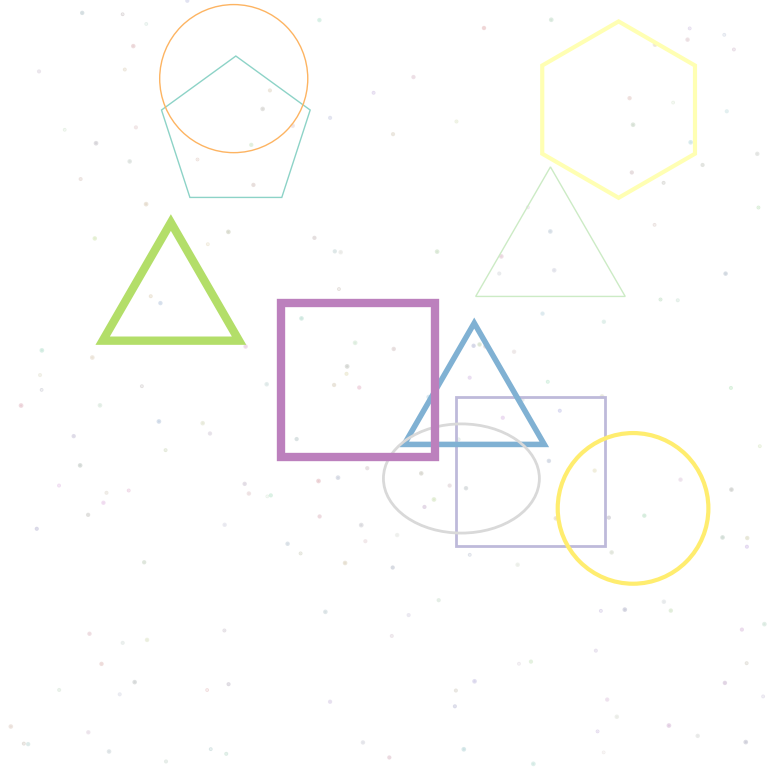[{"shape": "pentagon", "thickness": 0.5, "radius": 0.51, "center": [0.306, 0.826]}, {"shape": "hexagon", "thickness": 1.5, "radius": 0.57, "center": [0.803, 0.858]}, {"shape": "square", "thickness": 1, "radius": 0.48, "center": [0.689, 0.388]}, {"shape": "triangle", "thickness": 2, "radius": 0.53, "center": [0.616, 0.475]}, {"shape": "circle", "thickness": 0.5, "radius": 0.48, "center": [0.304, 0.898]}, {"shape": "triangle", "thickness": 3, "radius": 0.51, "center": [0.222, 0.609]}, {"shape": "oval", "thickness": 1, "radius": 0.51, "center": [0.599, 0.379]}, {"shape": "square", "thickness": 3, "radius": 0.5, "center": [0.465, 0.507]}, {"shape": "triangle", "thickness": 0.5, "radius": 0.56, "center": [0.715, 0.671]}, {"shape": "circle", "thickness": 1.5, "radius": 0.49, "center": [0.822, 0.34]}]